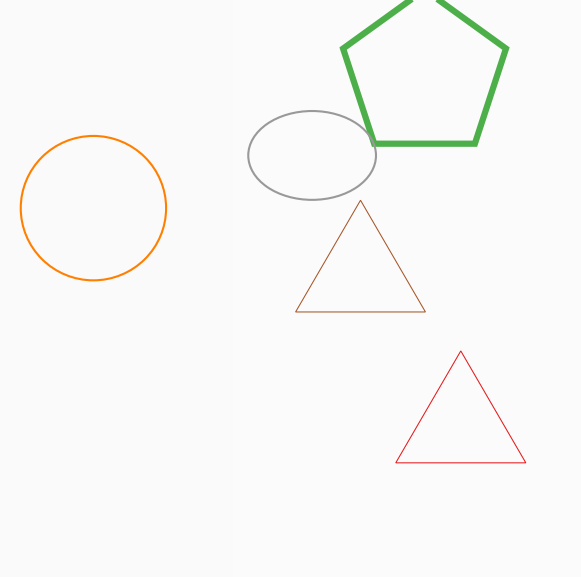[{"shape": "triangle", "thickness": 0.5, "radius": 0.65, "center": [0.793, 0.262]}, {"shape": "pentagon", "thickness": 3, "radius": 0.74, "center": [0.73, 0.869]}, {"shape": "circle", "thickness": 1, "radius": 0.63, "center": [0.161, 0.639]}, {"shape": "triangle", "thickness": 0.5, "radius": 0.64, "center": [0.62, 0.523]}, {"shape": "oval", "thickness": 1, "radius": 0.55, "center": [0.537, 0.73]}]